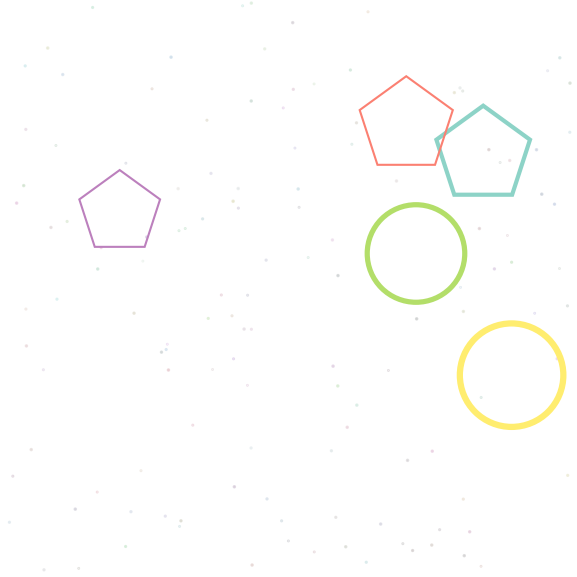[{"shape": "pentagon", "thickness": 2, "radius": 0.43, "center": [0.837, 0.731]}, {"shape": "pentagon", "thickness": 1, "radius": 0.42, "center": [0.703, 0.782]}, {"shape": "circle", "thickness": 2.5, "radius": 0.42, "center": [0.72, 0.56]}, {"shape": "pentagon", "thickness": 1, "radius": 0.37, "center": [0.207, 0.631]}, {"shape": "circle", "thickness": 3, "radius": 0.45, "center": [0.886, 0.35]}]